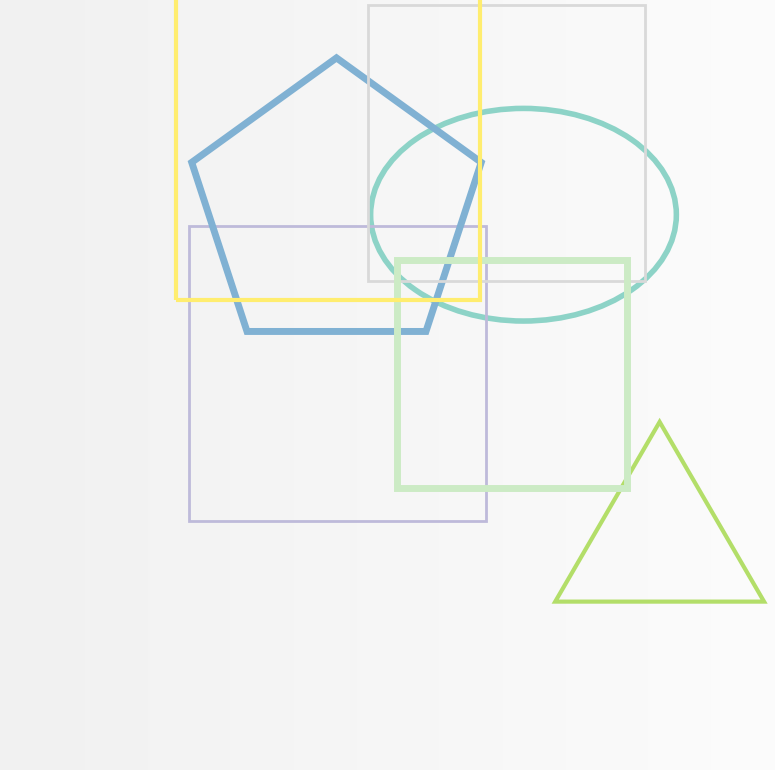[{"shape": "oval", "thickness": 2, "radius": 0.99, "center": [0.675, 0.721]}, {"shape": "square", "thickness": 1, "radius": 0.96, "center": [0.435, 0.515]}, {"shape": "pentagon", "thickness": 2.5, "radius": 0.98, "center": [0.434, 0.728]}, {"shape": "triangle", "thickness": 1.5, "radius": 0.78, "center": [0.851, 0.296]}, {"shape": "square", "thickness": 1, "radius": 0.89, "center": [0.654, 0.815]}, {"shape": "square", "thickness": 2.5, "radius": 0.74, "center": [0.661, 0.514]}, {"shape": "square", "thickness": 1.5, "radius": 0.98, "center": [0.423, 0.806]}]